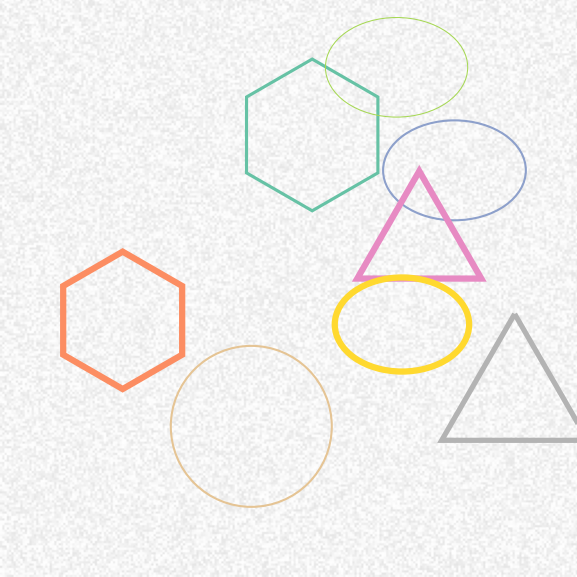[{"shape": "hexagon", "thickness": 1.5, "radius": 0.66, "center": [0.541, 0.765]}, {"shape": "hexagon", "thickness": 3, "radius": 0.59, "center": [0.212, 0.444]}, {"shape": "oval", "thickness": 1, "radius": 0.62, "center": [0.787, 0.704]}, {"shape": "triangle", "thickness": 3, "radius": 0.62, "center": [0.726, 0.579]}, {"shape": "oval", "thickness": 0.5, "radius": 0.62, "center": [0.687, 0.883]}, {"shape": "oval", "thickness": 3, "radius": 0.58, "center": [0.696, 0.437]}, {"shape": "circle", "thickness": 1, "radius": 0.7, "center": [0.435, 0.261]}, {"shape": "triangle", "thickness": 2.5, "radius": 0.73, "center": [0.891, 0.31]}]